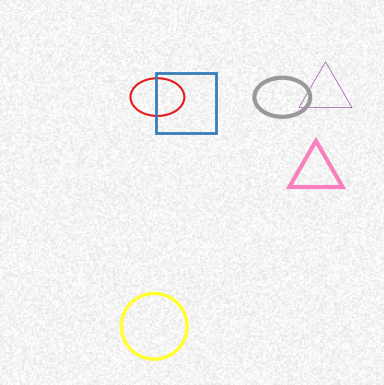[{"shape": "oval", "thickness": 1.5, "radius": 0.35, "center": [0.409, 0.748]}, {"shape": "square", "thickness": 2, "radius": 0.39, "center": [0.484, 0.733]}, {"shape": "triangle", "thickness": 0.5, "radius": 0.4, "center": [0.845, 0.76]}, {"shape": "circle", "thickness": 2.5, "radius": 0.43, "center": [0.401, 0.152]}, {"shape": "triangle", "thickness": 3, "radius": 0.4, "center": [0.821, 0.554]}, {"shape": "oval", "thickness": 3, "radius": 0.36, "center": [0.733, 0.747]}]